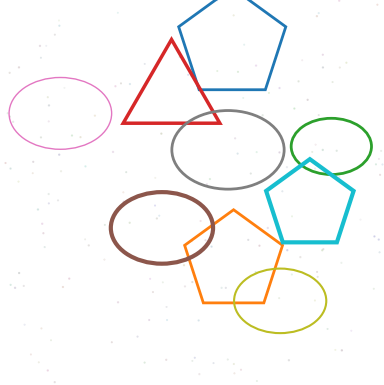[{"shape": "pentagon", "thickness": 2, "radius": 0.73, "center": [0.603, 0.885]}, {"shape": "pentagon", "thickness": 2, "radius": 0.67, "center": [0.607, 0.321]}, {"shape": "oval", "thickness": 2, "radius": 0.52, "center": [0.861, 0.62]}, {"shape": "triangle", "thickness": 2.5, "radius": 0.72, "center": [0.445, 0.752]}, {"shape": "oval", "thickness": 3, "radius": 0.66, "center": [0.421, 0.408]}, {"shape": "oval", "thickness": 1, "radius": 0.67, "center": [0.157, 0.705]}, {"shape": "oval", "thickness": 2, "radius": 0.73, "center": [0.592, 0.611]}, {"shape": "oval", "thickness": 1.5, "radius": 0.6, "center": [0.728, 0.219]}, {"shape": "pentagon", "thickness": 3, "radius": 0.6, "center": [0.805, 0.467]}]